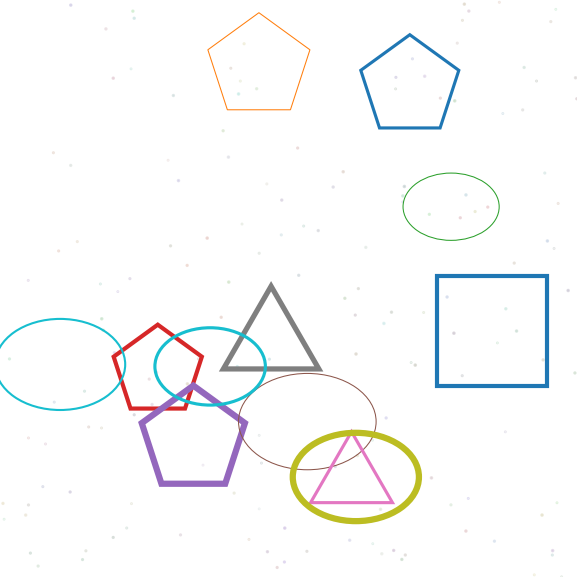[{"shape": "pentagon", "thickness": 1.5, "radius": 0.45, "center": [0.71, 0.85]}, {"shape": "square", "thickness": 2, "radius": 0.48, "center": [0.852, 0.426]}, {"shape": "pentagon", "thickness": 0.5, "radius": 0.46, "center": [0.448, 0.884]}, {"shape": "oval", "thickness": 0.5, "radius": 0.42, "center": [0.781, 0.641]}, {"shape": "pentagon", "thickness": 2, "radius": 0.4, "center": [0.273, 0.357]}, {"shape": "pentagon", "thickness": 3, "radius": 0.47, "center": [0.335, 0.237]}, {"shape": "oval", "thickness": 0.5, "radius": 0.6, "center": [0.532, 0.269]}, {"shape": "triangle", "thickness": 1.5, "radius": 0.41, "center": [0.609, 0.17]}, {"shape": "triangle", "thickness": 2.5, "radius": 0.48, "center": [0.469, 0.408]}, {"shape": "oval", "thickness": 3, "radius": 0.55, "center": [0.616, 0.173]}, {"shape": "oval", "thickness": 1.5, "radius": 0.48, "center": [0.364, 0.365]}, {"shape": "oval", "thickness": 1, "radius": 0.56, "center": [0.104, 0.368]}]